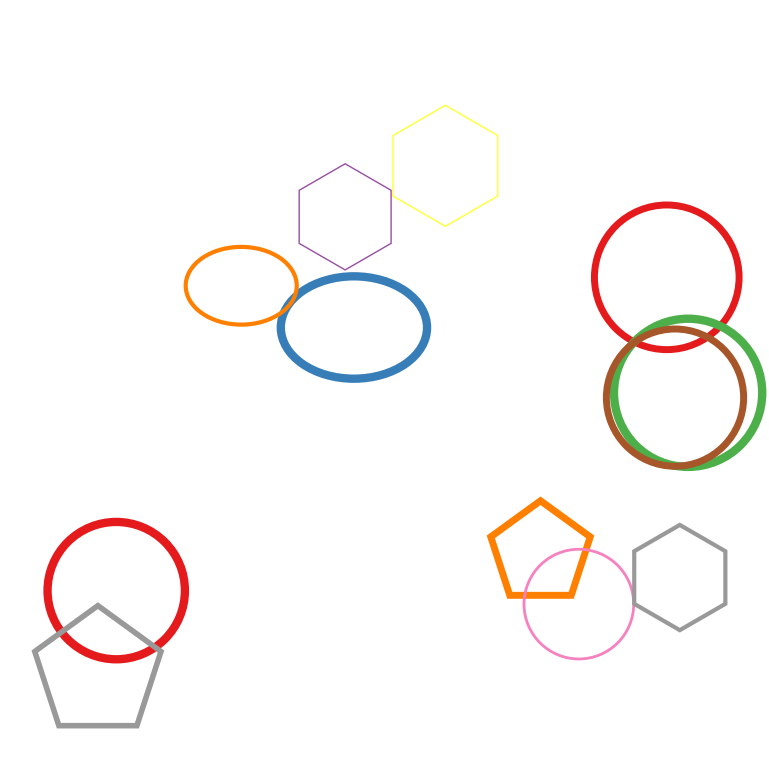[{"shape": "circle", "thickness": 3, "radius": 0.45, "center": [0.151, 0.233]}, {"shape": "circle", "thickness": 2.5, "radius": 0.47, "center": [0.866, 0.64]}, {"shape": "oval", "thickness": 3, "radius": 0.47, "center": [0.46, 0.575]}, {"shape": "circle", "thickness": 3, "radius": 0.48, "center": [0.894, 0.49]}, {"shape": "hexagon", "thickness": 0.5, "radius": 0.34, "center": [0.448, 0.718]}, {"shape": "pentagon", "thickness": 2.5, "radius": 0.34, "center": [0.702, 0.282]}, {"shape": "oval", "thickness": 1.5, "radius": 0.36, "center": [0.313, 0.629]}, {"shape": "hexagon", "thickness": 0.5, "radius": 0.39, "center": [0.578, 0.785]}, {"shape": "circle", "thickness": 2.5, "radius": 0.45, "center": [0.877, 0.484]}, {"shape": "circle", "thickness": 1, "radius": 0.36, "center": [0.752, 0.215]}, {"shape": "hexagon", "thickness": 1.5, "radius": 0.34, "center": [0.883, 0.25]}, {"shape": "pentagon", "thickness": 2, "radius": 0.43, "center": [0.127, 0.127]}]